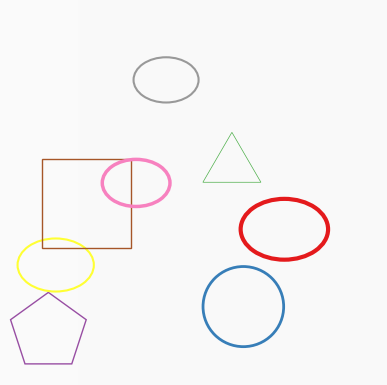[{"shape": "oval", "thickness": 3, "radius": 0.56, "center": [0.734, 0.404]}, {"shape": "circle", "thickness": 2, "radius": 0.52, "center": [0.628, 0.204]}, {"shape": "triangle", "thickness": 0.5, "radius": 0.43, "center": [0.598, 0.57]}, {"shape": "pentagon", "thickness": 1, "radius": 0.51, "center": [0.125, 0.138]}, {"shape": "oval", "thickness": 1.5, "radius": 0.49, "center": [0.144, 0.312]}, {"shape": "square", "thickness": 1, "radius": 0.58, "center": [0.224, 0.471]}, {"shape": "oval", "thickness": 2.5, "radius": 0.44, "center": [0.351, 0.525]}, {"shape": "oval", "thickness": 1.5, "radius": 0.42, "center": [0.429, 0.793]}]